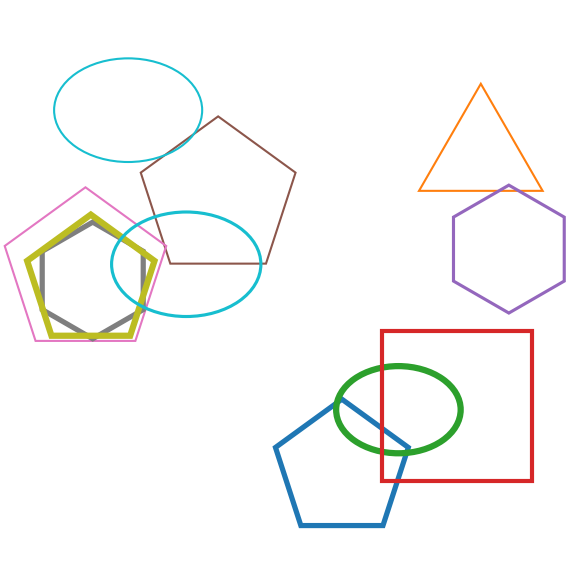[{"shape": "pentagon", "thickness": 2.5, "radius": 0.6, "center": [0.592, 0.187]}, {"shape": "triangle", "thickness": 1, "radius": 0.62, "center": [0.833, 0.73]}, {"shape": "oval", "thickness": 3, "radius": 0.54, "center": [0.69, 0.29]}, {"shape": "square", "thickness": 2, "radius": 0.65, "center": [0.791, 0.296]}, {"shape": "hexagon", "thickness": 1.5, "radius": 0.55, "center": [0.881, 0.568]}, {"shape": "pentagon", "thickness": 1, "radius": 0.7, "center": [0.378, 0.657]}, {"shape": "pentagon", "thickness": 1, "radius": 0.74, "center": [0.148, 0.528]}, {"shape": "hexagon", "thickness": 2.5, "radius": 0.5, "center": [0.161, 0.513]}, {"shape": "pentagon", "thickness": 3, "radius": 0.58, "center": [0.157, 0.512]}, {"shape": "oval", "thickness": 1, "radius": 0.64, "center": [0.222, 0.808]}, {"shape": "oval", "thickness": 1.5, "radius": 0.65, "center": [0.322, 0.542]}]